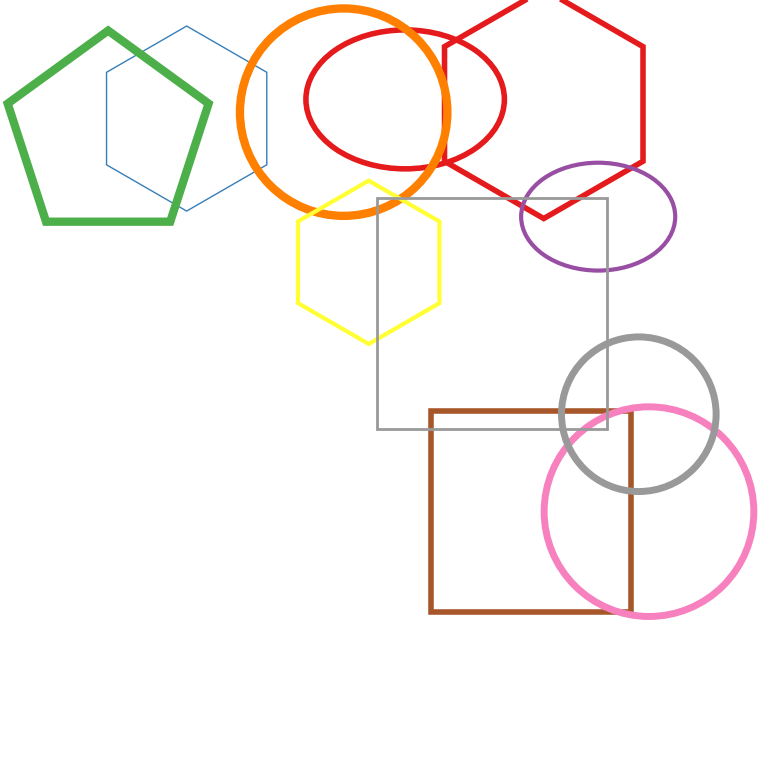[{"shape": "hexagon", "thickness": 2, "radius": 0.74, "center": [0.706, 0.865]}, {"shape": "oval", "thickness": 2, "radius": 0.64, "center": [0.526, 0.871]}, {"shape": "hexagon", "thickness": 0.5, "radius": 0.6, "center": [0.242, 0.846]}, {"shape": "pentagon", "thickness": 3, "radius": 0.69, "center": [0.14, 0.823]}, {"shape": "oval", "thickness": 1.5, "radius": 0.5, "center": [0.777, 0.719]}, {"shape": "circle", "thickness": 3, "radius": 0.67, "center": [0.446, 0.854]}, {"shape": "hexagon", "thickness": 1.5, "radius": 0.53, "center": [0.479, 0.659]}, {"shape": "square", "thickness": 2, "radius": 0.65, "center": [0.69, 0.335]}, {"shape": "circle", "thickness": 2.5, "radius": 0.68, "center": [0.843, 0.336]}, {"shape": "square", "thickness": 1, "radius": 0.75, "center": [0.639, 0.593]}, {"shape": "circle", "thickness": 2.5, "radius": 0.5, "center": [0.83, 0.462]}]